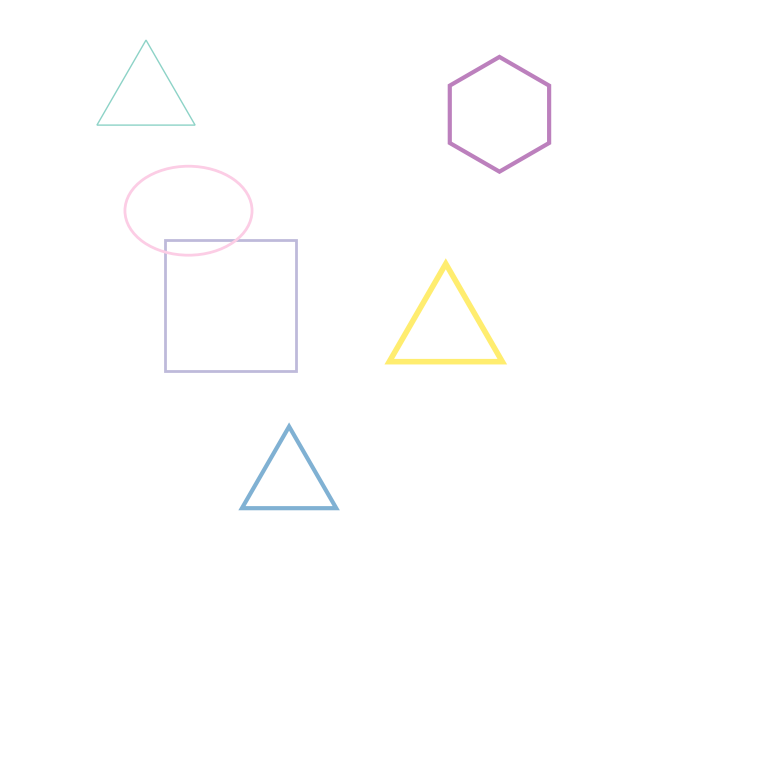[{"shape": "triangle", "thickness": 0.5, "radius": 0.37, "center": [0.19, 0.874]}, {"shape": "square", "thickness": 1, "radius": 0.42, "center": [0.3, 0.604]}, {"shape": "triangle", "thickness": 1.5, "radius": 0.35, "center": [0.375, 0.375]}, {"shape": "oval", "thickness": 1, "radius": 0.41, "center": [0.245, 0.726]}, {"shape": "hexagon", "thickness": 1.5, "radius": 0.37, "center": [0.649, 0.852]}, {"shape": "triangle", "thickness": 2, "radius": 0.42, "center": [0.579, 0.573]}]